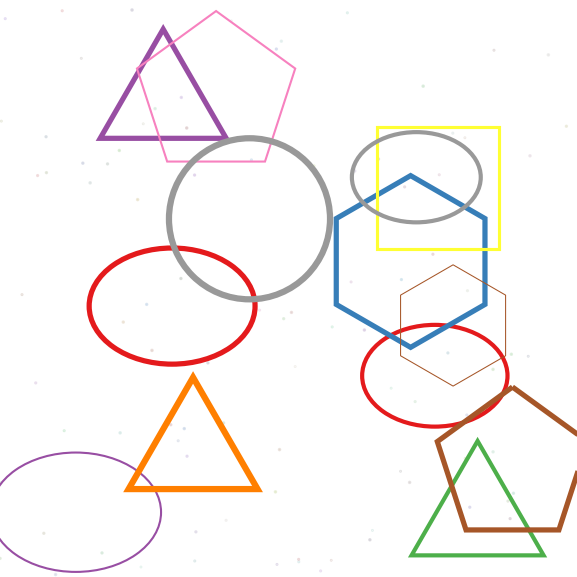[{"shape": "oval", "thickness": 2.5, "radius": 0.72, "center": [0.298, 0.469]}, {"shape": "oval", "thickness": 2, "radius": 0.63, "center": [0.753, 0.348]}, {"shape": "hexagon", "thickness": 2.5, "radius": 0.74, "center": [0.711, 0.546]}, {"shape": "triangle", "thickness": 2, "radius": 0.66, "center": [0.827, 0.103]}, {"shape": "triangle", "thickness": 2.5, "radius": 0.63, "center": [0.283, 0.823]}, {"shape": "oval", "thickness": 1, "radius": 0.74, "center": [0.131, 0.112]}, {"shape": "triangle", "thickness": 3, "radius": 0.64, "center": [0.334, 0.217]}, {"shape": "square", "thickness": 1.5, "radius": 0.53, "center": [0.758, 0.673]}, {"shape": "pentagon", "thickness": 2.5, "radius": 0.68, "center": [0.887, 0.192]}, {"shape": "hexagon", "thickness": 0.5, "radius": 0.52, "center": [0.785, 0.436]}, {"shape": "pentagon", "thickness": 1, "radius": 0.72, "center": [0.374, 0.836]}, {"shape": "oval", "thickness": 2, "radius": 0.56, "center": [0.721, 0.692]}, {"shape": "circle", "thickness": 3, "radius": 0.7, "center": [0.432, 0.62]}]